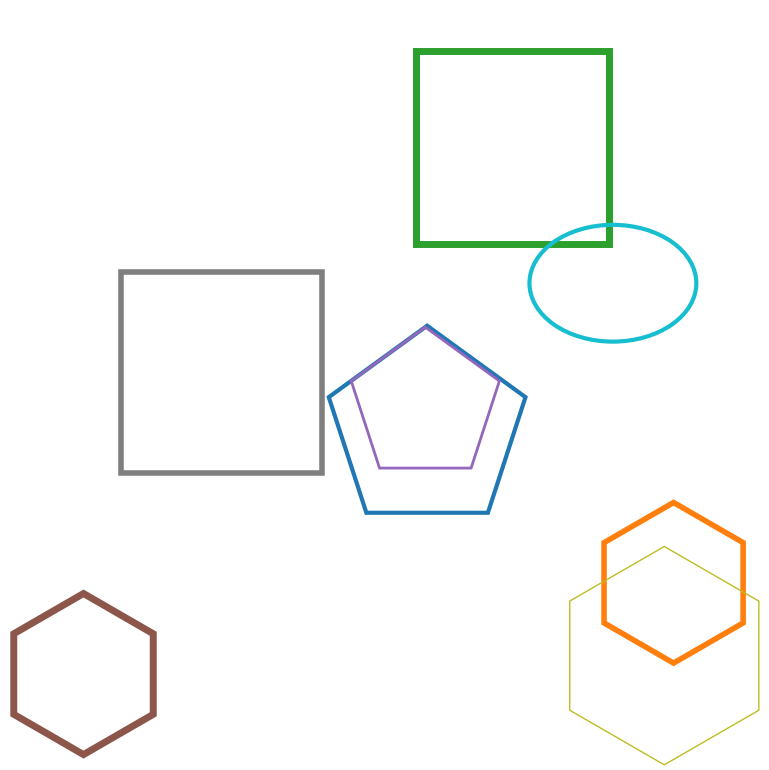[{"shape": "pentagon", "thickness": 1.5, "radius": 0.67, "center": [0.555, 0.443]}, {"shape": "hexagon", "thickness": 2, "radius": 0.52, "center": [0.875, 0.243]}, {"shape": "square", "thickness": 2.5, "radius": 0.63, "center": [0.665, 0.808]}, {"shape": "pentagon", "thickness": 1, "radius": 0.51, "center": [0.552, 0.474]}, {"shape": "hexagon", "thickness": 2.5, "radius": 0.52, "center": [0.108, 0.125]}, {"shape": "square", "thickness": 2, "radius": 0.65, "center": [0.287, 0.516]}, {"shape": "hexagon", "thickness": 0.5, "radius": 0.71, "center": [0.863, 0.149]}, {"shape": "oval", "thickness": 1.5, "radius": 0.54, "center": [0.796, 0.632]}]